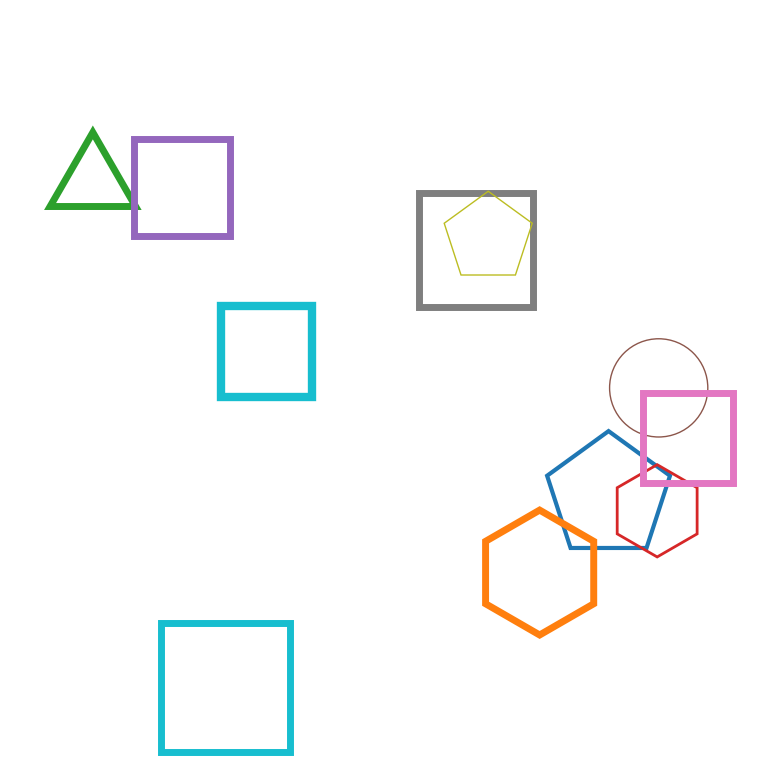[{"shape": "pentagon", "thickness": 1.5, "radius": 0.42, "center": [0.79, 0.356]}, {"shape": "hexagon", "thickness": 2.5, "radius": 0.41, "center": [0.701, 0.256]}, {"shape": "triangle", "thickness": 2.5, "radius": 0.32, "center": [0.121, 0.764]}, {"shape": "hexagon", "thickness": 1, "radius": 0.3, "center": [0.853, 0.337]}, {"shape": "square", "thickness": 2.5, "radius": 0.31, "center": [0.236, 0.757]}, {"shape": "circle", "thickness": 0.5, "radius": 0.32, "center": [0.855, 0.496]}, {"shape": "square", "thickness": 2.5, "radius": 0.29, "center": [0.894, 0.431]}, {"shape": "square", "thickness": 2.5, "radius": 0.37, "center": [0.618, 0.675]}, {"shape": "pentagon", "thickness": 0.5, "radius": 0.3, "center": [0.634, 0.691]}, {"shape": "square", "thickness": 3, "radius": 0.29, "center": [0.346, 0.543]}, {"shape": "square", "thickness": 2.5, "radius": 0.42, "center": [0.292, 0.107]}]